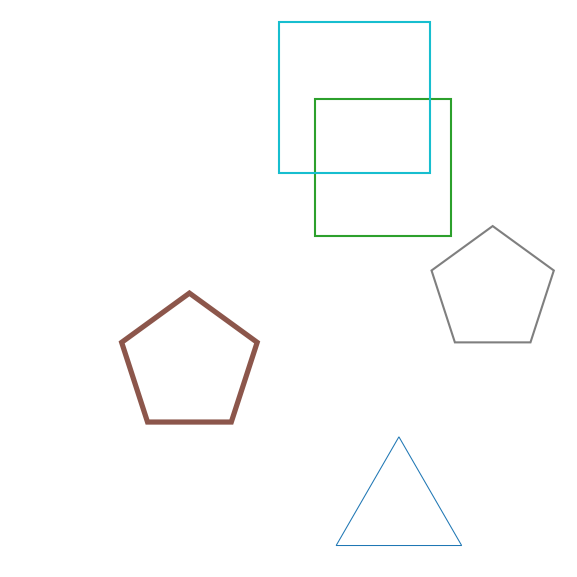[{"shape": "triangle", "thickness": 0.5, "radius": 0.63, "center": [0.691, 0.117]}, {"shape": "square", "thickness": 1, "radius": 0.59, "center": [0.663, 0.709]}, {"shape": "pentagon", "thickness": 2.5, "radius": 0.62, "center": [0.328, 0.368]}, {"shape": "pentagon", "thickness": 1, "radius": 0.56, "center": [0.853, 0.496]}, {"shape": "square", "thickness": 1, "radius": 0.65, "center": [0.614, 0.831]}]